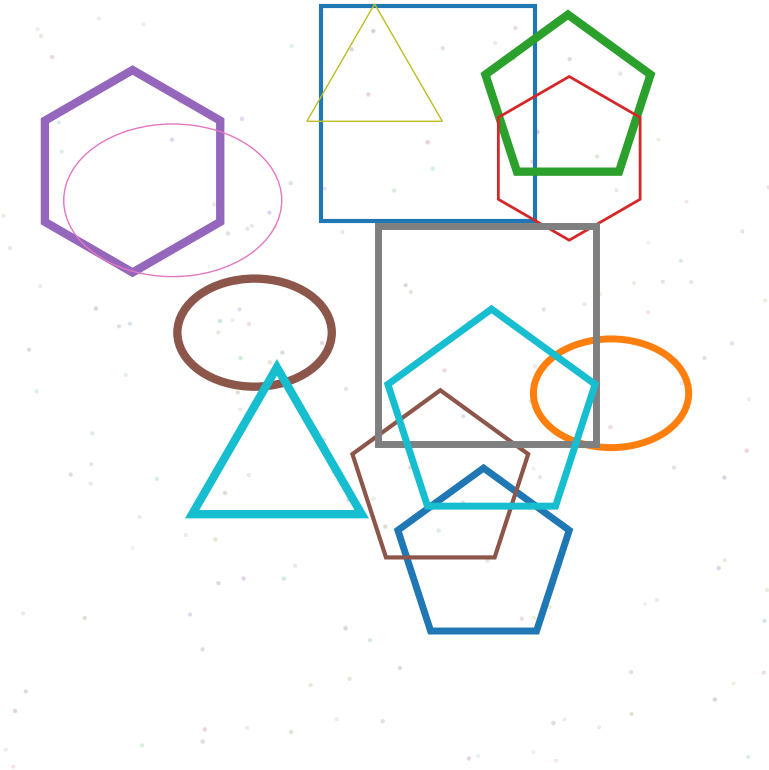[{"shape": "square", "thickness": 1.5, "radius": 0.7, "center": [0.555, 0.853]}, {"shape": "pentagon", "thickness": 2.5, "radius": 0.58, "center": [0.628, 0.275]}, {"shape": "oval", "thickness": 2.5, "radius": 0.5, "center": [0.794, 0.489]}, {"shape": "pentagon", "thickness": 3, "radius": 0.56, "center": [0.738, 0.868]}, {"shape": "hexagon", "thickness": 1, "radius": 0.53, "center": [0.739, 0.794]}, {"shape": "hexagon", "thickness": 3, "radius": 0.66, "center": [0.172, 0.778]}, {"shape": "pentagon", "thickness": 1.5, "radius": 0.6, "center": [0.572, 0.373]}, {"shape": "oval", "thickness": 3, "radius": 0.5, "center": [0.331, 0.568]}, {"shape": "oval", "thickness": 0.5, "radius": 0.71, "center": [0.224, 0.74]}, {"shape": "square", "thickness": 2.5, "radius": 0.71, "center": [0.633, 0.565]}, {"shape": "triangle", "thickness": 0.5, "radius": 0.51, "center": [0.486, 0.893]}, {"shape": "triangle", "thickness": 3, "radius": 0.64, "center": [0.36, 0.396]}, {"shape": "pentagon", "thickness": 2.5, "radius": 0.71, "center": [0.638, 0.457]}]